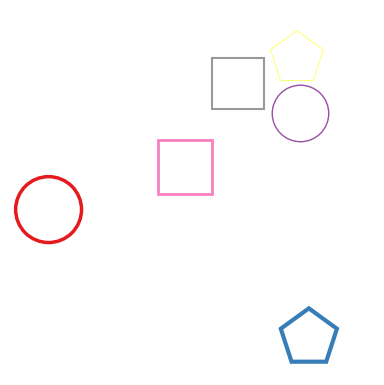[{"shape": "circle", "thickness": 2.5, "radius": 0.43, "center": [0.126, 0.456]}, {"shape": "pentagon", "thickness": 3, "radius": 0.38, "center": [0.802, 0.123]}, {"shape": "circle", "thickness": 1, "radius": 0.37, "center": [0.781, 0.705]}, {"shape": "pentagon", "thickness": 0.5, "radius": 0.36, "center": [0.771, 0.849]}, {"shape": "square", "thickness": 2, "radius": 0.35, "center": [0.48, 0.566]}, {"shape": "square", "thickness": 1.5, "radius": 0.34, "center": [0.619, 0.783]}]